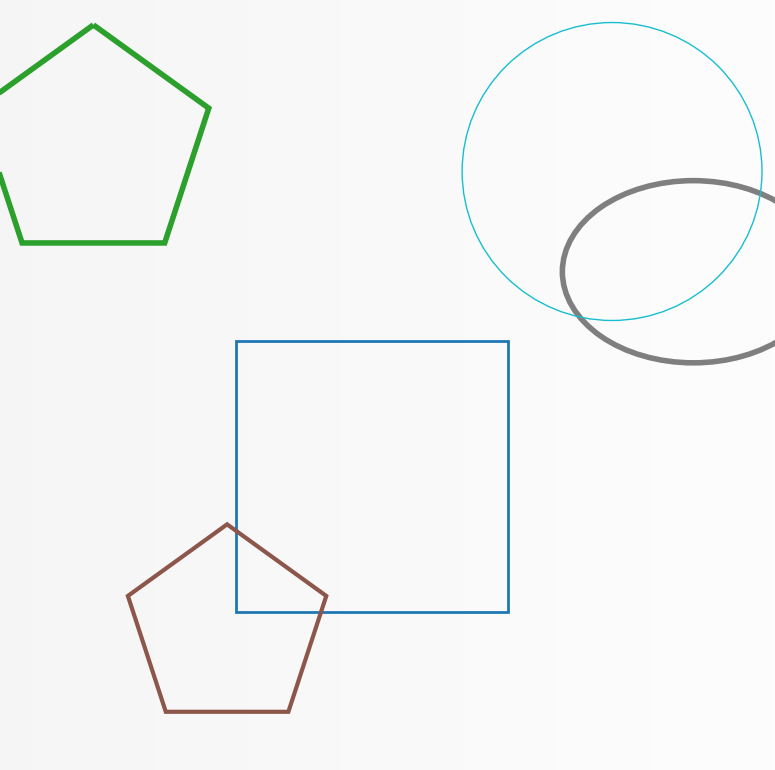[{"shape": "square", "thickness": 1, "radius": 0.88, "center": [0.48, 0.381]}, {"shape": "pentagon", "thickness": 2, "radius": 0.78, "center": [0.12, 0.811]}, {"shape": "pentagon", "thickness": 1.5, "radius": 0.67, "center": [0.293, 0.184]}, {"shape": "oval", "thickness": 2, "radius": 0.85, "center": [0.895, 0.647]}, {"shape": "circle", "thickness": 0.5, "radius": 0.97, "center": [0.79, 0.777]}]